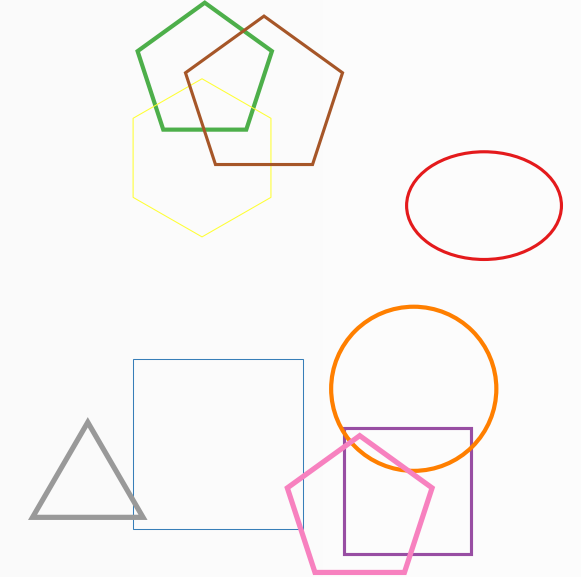[{"shape": "oval", "thickness": 1.5, "radius": 0.67, "center": [0.833, 0.643]}, {"shape": "square", "thickness": 0.5, "radius": 0.73, "center": [0.375, 0.23]}, {"shape": "pentagon", "thickness": 2, "radius": 0.61, "center": [0.352, 0.873]}, {"shape": "square", "thickness": 1.5, "radius": 0.55, "center": [0.702, 0.149]}, {"shape": "circle", "thickness": 2, "radius": 0.71, "center": [0.712, 0.326]}, {"shape": "hexagon", "thickness": 0.5, "radius": 0.68, "center": [0.348, 0.726]}, {"shape": "pentagon", "thickness": 1.5, "radius": 0.71, "center": [0.454, 0.829]}, {"shape": "pentagon", "thickness": 2.5, "radius": 0.65, "center": [0.619, 0.114]}, {"shape": "triangle", "thickness": 2.5, "radius": 0.55, "center": [0.151, 0.158]}]